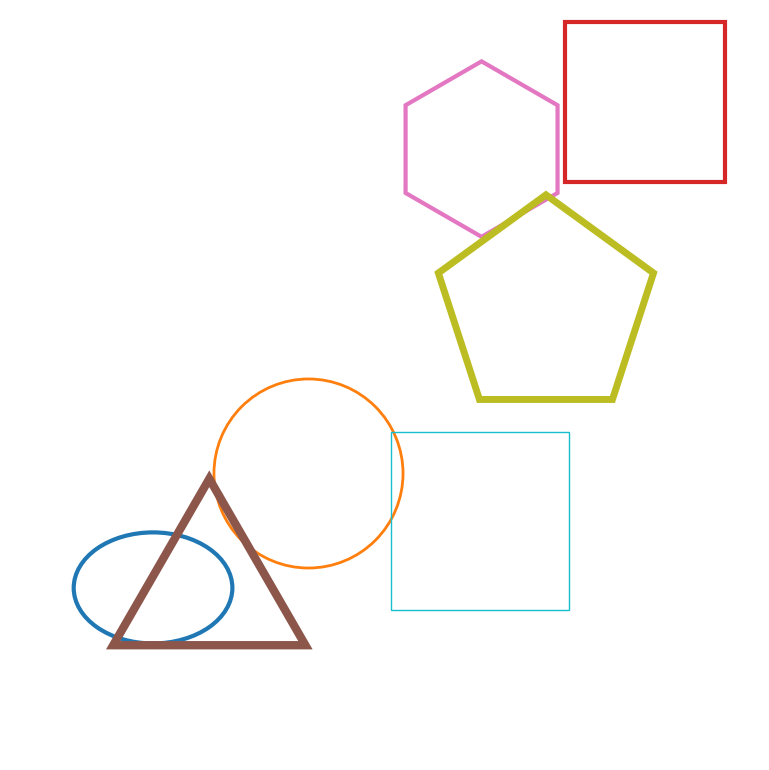[{"shape": "oval", "thickness": 1.5, "radius": 0.52, "center": [0.199, 0.236]}, {"shape": "circle", "thickness": 1, "radius": 0.61, "center": [0.401, 0.385]}, {"shape": "square", "thickness": 1.5, "radius": 0.52, "center": [0.838, 0.867]}, {"shape": "triangle", "thickness": 3, "radius": 0.72, "center": [0.272, 0.234]}, {"shape": "hexagon", "thickness": 1.5, "radius": 0.57, "center": [0.625, 0.806]}, {"shape": "pentagon", "thickness": 2.5, "radius": 0.73, "center": [0.709, 0.6]}, {"shape": "square", "thickness": 0.5, "radius": 0.58, "center": [0.624, 0.324]}]